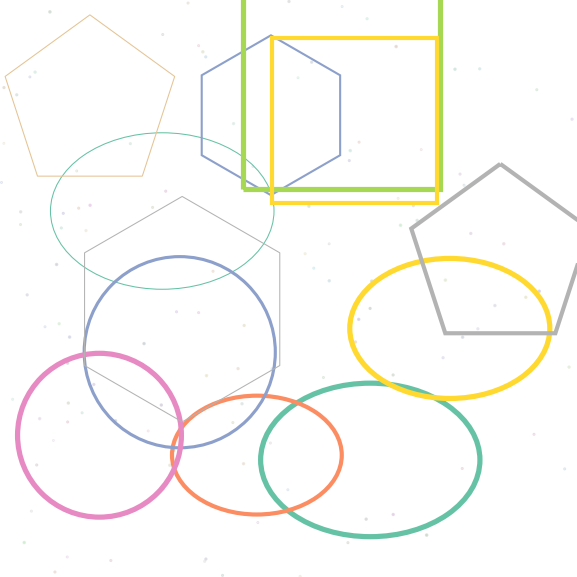[{"shape": "oval", "thickness": 2.5, "radius": 0.95, "center": [0.641, 0.203]}, {"shape": "oval", "thickness": 0.5, "radius": 0.97, "center": [0.281, 0.634]}, {"shape": "oval", "thickness": 2, "radius": 0.73, "center": [0.445, 0.211]}, {"shape": "circle", "thickness": 1.5, "radius": 0.83, "center": [0.311, 0.389]}, {"shape": "hexagon", "thickness": 1, "radius": 0.69, "center": [0.469, 0.8]}, {"shape": "circle", "thickness": 2.5, "radius": 0.71, "center": [0.172, 0.245]}, {"shape": "square", "thickness": 2.5, "radius": 0.85, "center": [0.591, 0.841]}, {"shape": "oval", "thickness": 2.5, "radius": 0.87, "center": [0.779, 0.43]}, {"shape": "square", "thickness": 2, "radius": 0.71, "center": [0.614, 0.79]}, {"shape": "pentagon", "thickness": 0.5, "radius": 0.77, "center": [0.156, 0.819]}, {"shape": "hexagon", "thickness": 0.5, "radius": 0.98, "center": [0.315, 0.464]}, {"shape": "pentagon", "thickness": 2, "radius": 0.81, "center": [0.866, 0.553]}]